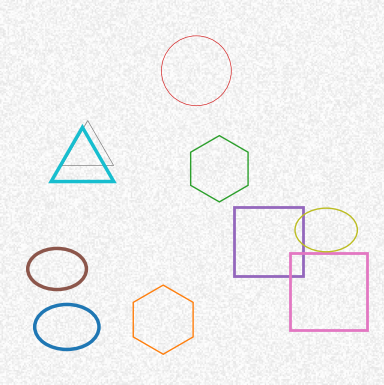[{"shape": "oval", "thickness": 2.5, "radius": 0.42, "center": [0.174, 0.151]}, {"shape": "hexagon", "thickness": 1, "radius": 0.45, "center": [0.424, 0.17]}, {"shape": "hexagon", "thickness": 1, "radius": 0.43, "center": [0.57, 0.562]}, {"shape": "circle", "thickness": 0.5, "radius": 0.45, "center": [0.51, 0.816]}, {"shape": "square", "thickness": 2, "radius": 0.45, "center": [0.698, 0.373]}, {"shape": "oval", "thickness": 2.5, "radius": 0.38, "center": [0.148, 0.301]}, {"shape": "square", "thickness": 2, "radius": 0.5, "center": [0.853, 0.243]}, {"shape": "triangle", "thickness": 0.5, "radius": 0.39, "center": [0.228, 0.609]}, {"shape": "oval", "thickness": 1, "radius": 0.4, "center": [0.847, 0.403]}, {"shape": "triangle", "thickness": 2.5, "radius": 0.47, "center": [0.214, 0.575]}]